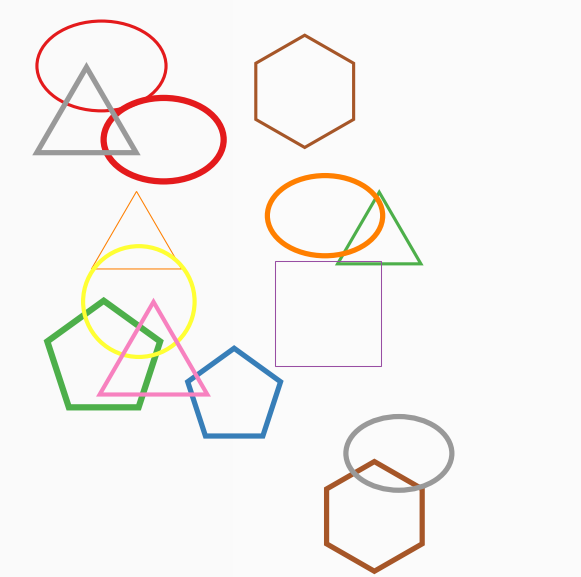[{"shape": "oval", "thickness": 3, "radius": 0.52, "center": [0.282, 0.757]}, {"shape": "oval", "thickness": 1.5, "radius": 0.56, "center": [0.175, 0.885]}, {"shape": "pentagon", "thickness": 2.5, "radius": 0.42, "center": [0.403, 0.312]}, {"shape": "pentagon", "thickness": 3, "radius": 0.51, "center": [0.178, 0.376]}, {"shape": "triangle", "thickness": 1.5, "radius": 0.41, "center": [0.652, 0.584]}, {"shape": "square", "thickness": 0.5, "radius": 0.45, "center": [0.565, 0.456]}, {"shape": "triangle", "thickness": 0.5, "radius": 0.45, "center": [0.235, 0.578]}, {"shape": "oval", "thickness": 2.5, "radius": 0.5, "center": [0.559, 0.626]}, {"shape": "circle", "thickness": 2, "radius": 0.48, "center": [0.239, 0.477]}, {"shape": "hexagon", "thickness": 1.5, "radius": 0.49, "center": [0.524, 0.841]}, {"shape": "hexagon", "thickness": 2.5, "radius": 0.47, "center": [0.644, 0.105]}, {"shape": "triangle", "thickness": 2, "radius": 0.53, "center": [0.264, 0.369]}, {"shape": "oval", "thickness": 2.5, "radius": 0.46, "center": [0.686, 0.214]}, {"shape": "triangle", "thickness": 2.5, "radius": 0.49, "center": [0.149, 0.784]}]